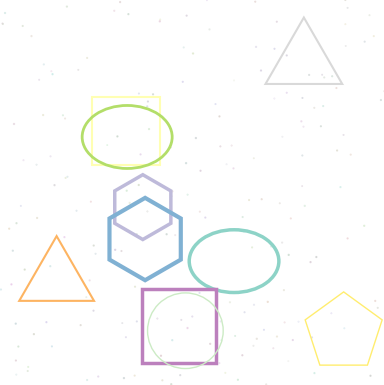[{"shape": "oval", "thickness": 2.5, "radius": 0.58, "center": [0.608, 0.322]}, {"shape": "square", "thickness": 1.5, "radius": 0.44, "center": [0.328, 0.659]}, {"shape": "hexagon", "thickness": 2.5, "radius": 0.42, "center": [0.371, 0.462]}, {"shape": "hexagon", "thickness": 3, "radius": 0.53, "center": [0.377, 0.379]}, {"shape": "triangle", "thickness": 1.5, "radius": 0.56, "center": [0.147, 0.275]}, {"shape": "oval", "thickness": 2, "radius": 0.58, "center": [0.33, 0.644]}, {"shape": "triangle", "thickness": 1.5, "radius": 0.58, "center": [0.789, 0.839]}, {"shape": "square", "thickness": 2.5, "radius": 0.48, "center": [0.464, 0.153]}, {"shape": "circle", "thickness": 1, "radius": 0.49, "center": [0.481, 0.141]}, {"shape": "pentagon", "thickness": 1, "radius": 0.53, "center": [0.893, 0.137]}]